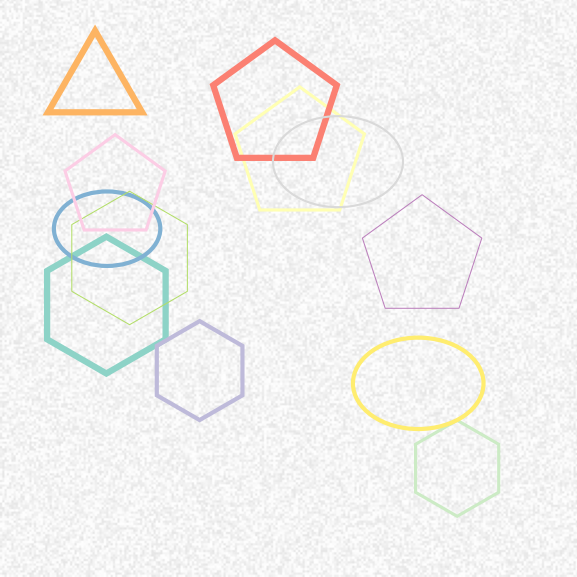[{"shape": "hexagon", "thickness": 3, "radius": 0.59, "center": [0.184, 0.471]}, {"shape": "pentagon", "thickness": 1.5, "radius": 0.59, "center": [0.519, 0.731]}, {"shape": "hexagon", "thickness": 2, "radius": 0.43, "center": [0.346, 0.357]}, {"shape": "pentagon", "thickness": 3, "radius": 0.56, "center": [0.476, 0.817]}, {"shape": "oval", "thickness": 2, "radius": 0.46, "center": [0.185, 0.603]}, {"shape": "triangle", "thickness": 3, "radius": 0.47, "center": [0.165, 0.852]}, {"shape": "hexagon", "thickness": 0.5, "radius": 0.58, "center": [0.224, 0.552]}, {"shape": "pentagon", "thickness": 1.5, "radius": 0.46, "center": [0.199, 0.675]}, {"shape": "oval", "thickness": 1, "radius": 0.56, "center": [0.585, 0.719]}, {"shape": "pentagon", "thickness": 0.5, "radius": 0.54, "center": [0.731, 0.553]}, {"shape": "hexagon", "thickness": 1.5, "radius": 0.42, "center": [0.792, 0.188]}, {"shape": "oval", "thickness": 2, "radius": 0.57, "center": [0.724, 0.335]}]